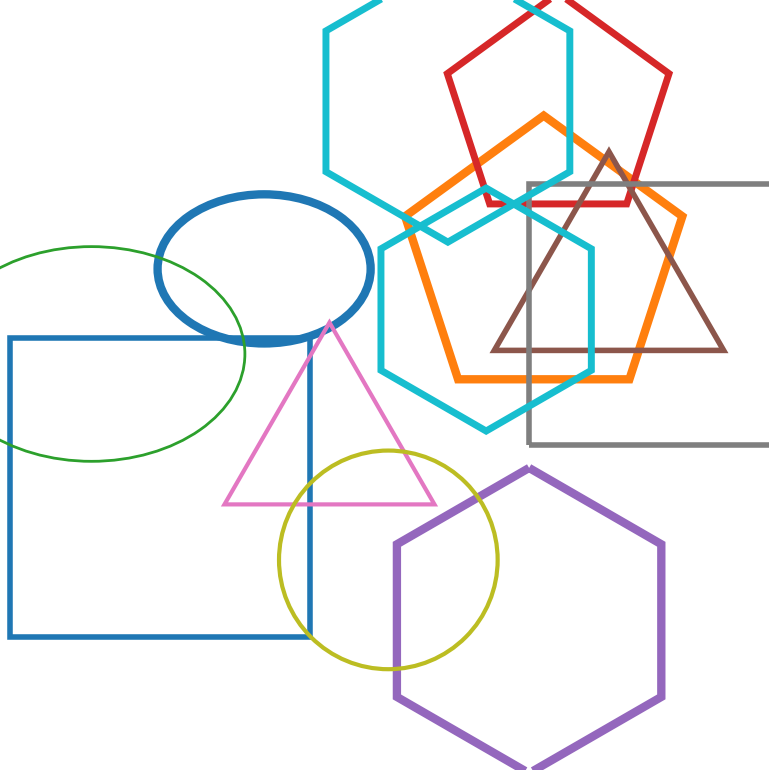[{"shape": "square", "thickness": 2, "radius": 0.97, "center": [0.208, 0.367]}, {"shape": "oval", "thickness": 3, "radius": 0.69, "center": [0.343, 0.651]}, {"shape": "pentagon", "thickness": 3, "radius": 0.95, "center": [0.706, 0.661]}, {"shape": "oval", "thickness": 1, "radius": 1.0, "center": [0.119, 0.54]}, {"shape": "pentagon", "thickness": 2.5, "radius": 0.76, "center": [0.725, 0.858]}, {"shape": "hexagon", "thickness": 3, "radius": 0.99, "center": [0.687, 0.194]}, {"shape": "triangle", "thickness": 2, "radius": 0.86, "center": [0.791, 0.631]}, {"shape": "triangle", "thickness": 1.5, "radius": 0.79, "center": [0.428, 0.424]}, {"shape": "square", "thickness": 2, "radius": 0.85, "center": [0.857, 0.591]}, {"shape": "circle", "thickness": 1.5, "radius": 0.71, "center": [0.504, 0.273]}, {"shape": "hexagon", "thickness": 2.5, "radius": 0.79, "center": [0.631, 0.598]}, {"shape": "hexagon", "thickness": 2.5, "radius": 0.91, "center": [0.582, 0.868]}]